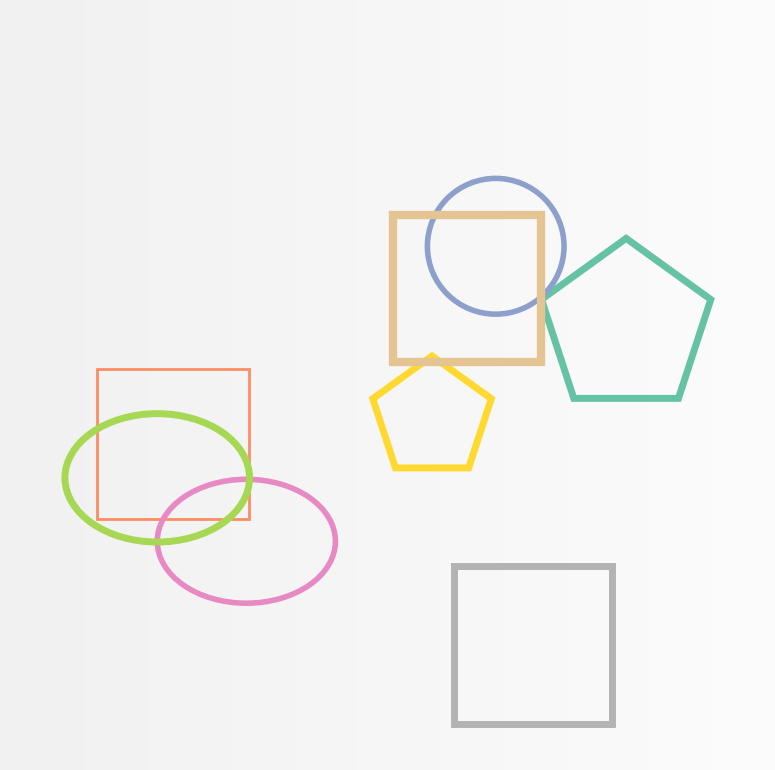[{"shape": "pentagon", "thickness": 2.5, "radius": 0.57, "center": [0.808, 0.576]}, {"shape": "square", "thickness": 1, "radius": 0.49, "center": [0.223, 0.423]}, {"shape": "circle", "thickness": 2, "radius": 0.44, "center": [0.64, 0.68]}, {"shape": "oval", "thickness": 2, "radius": 0.57, "center": [0.318, 0.297]}, {"shape": "oval", "thickness": 2.5, "radius": 0.6, "center": [0.203, 0.379]}, {"shape": "pentagon", "thickness": 2.5, "radius": 0.4, "center": [0.557, 0.457]}, {"shape": "square", "thickness": 3, "radius": 0.48, "center": [0.602, 0.625]}, {"shape": "square", "thickness": 2.5, "radius": 0.51, "center": [0.688, 0.162]}]